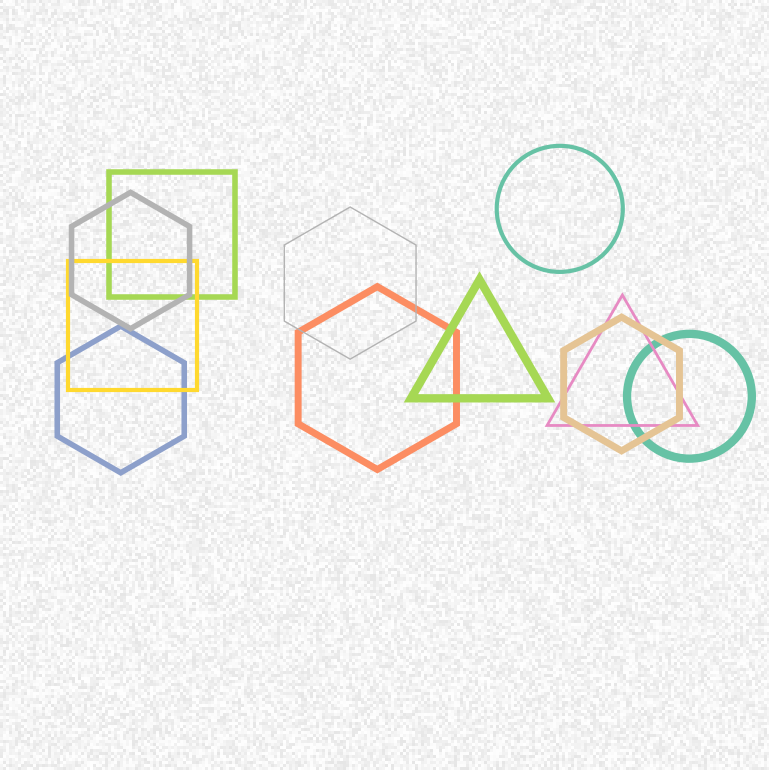[{"shape": "circle", "thickness": 1.5, "radius": 0.41, "center": [0.727, 0.729]}, {"shape": "circle", "thickness": 3, "radius": 0.41, "center": [0.895, 0.485]}, {"shape": "hexagon", "thickness": 2.5, "radius": 0.59, "center": [0.49, 0.509]}, {"shape": "hexagon", "thickness": 2, "radius": 0.48, "center": [0.157, 0.481]}, {"shape": "triangle", "thickness": 1, "radius": 0.56, "center": [0.808, 0.504]}, {"shape": "square", "thickness": 2, "radius": 0.41, "center": [0.223, 0.696]}, {"shape": "triangle", "thickness": 3, "radius": 0.51, "center": [0.623, 0.534]}, {"shape": "square", "thickness": 1.5, "radius": 0.42, "center": [0.172, 0.577]}, {"shape": "hexagon", "thickness": 2.5, "radius": 0.43, "center": [0.807, 0.501]}, {"shape": "hexagon", "thickness": 2, "radius": 0.44, "center": [0.17, 0.662]}, {"shape": "hexagon", "thickness": 0.5, "radius": 0.49, "center": [0.455, 0.632]}]